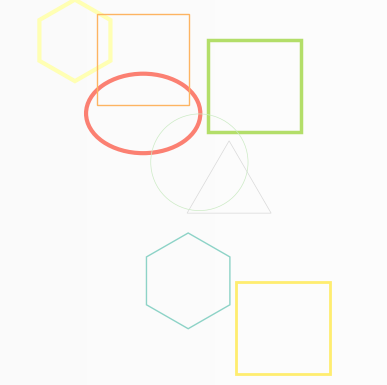[{"shape": "hexagon", "thickness": 1, "radius": 0.62, "center": [0.486, 0.271]}, {"shape": "hexagon", "thickness": 3, "radius": 0.53, "center": [0.193, 0.895]}, {"shape": "oval", "thickness": 3, "radius": 0.74, "center": [0.37, 0.705]}, {"shape": "square", "thickness": 1, "radius": 0.59, "center": [0.369, 0.845]}, {"shape": "square", "thickness": 2.5, "radius": 0.6, "center": [0.656, 0.777]}, {"shape": "triangle", "thickness": 0.5, "radius": 0.63, "center": [0.591, 0.509]}, {"shape": "circle", "thickness": 0.5, "radius": 0.63, "center": [0.515, 0.579]}, {"shape": "square", "thickness": 2, "radius": 0.6, "center": [0.73, 0.147]}]